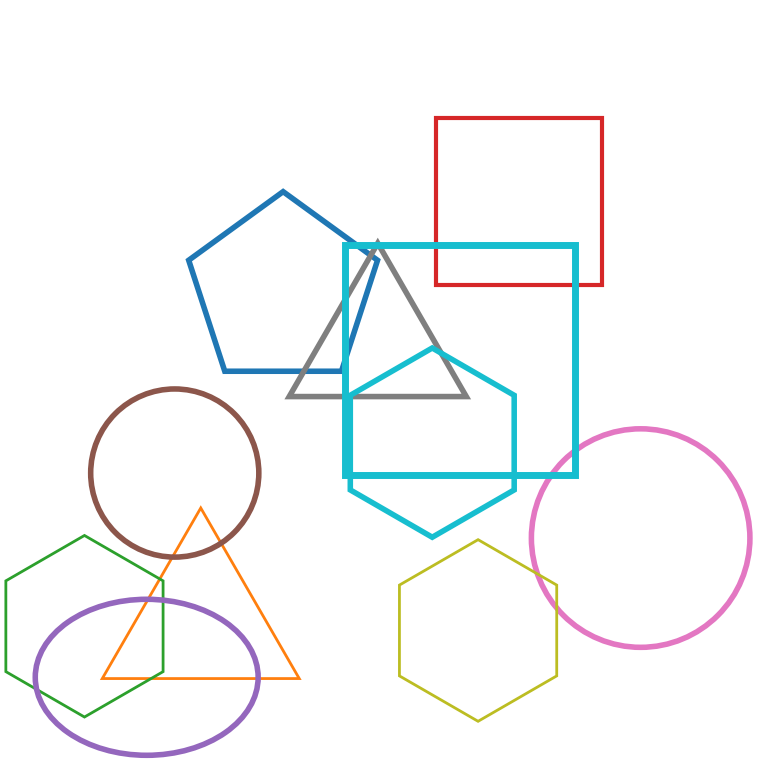[{"shape": "pentagon", "thickness": 2, "radius": 0.64, "center": [0.368, 0.622]}, {"shape": "triangle", "thickness": 1, "radius": 0.74, "center": [0.261, 0.193]}, {"shape": "hexagon", "thickness": 1, "radius": 0.59, "center": [0.11, 0.187]}, {"shape": "square", "thickness": 1.5, "radius": 0.54, "center": [0.674, 0.738]}, {"shape": "oval", "thickness": 2, "radius": 0.72, "center": [0.191, 0.12]}, {"shape": "circle", "thickness": 2, "radius": 0.55, "center": [0.227, 0.386]}, {"shape": "circle", "thickness": 2, "radius": 0.71, "center": [0.832, 0.301]}, {"shape": "triangle", "thickness": 2, "radius": 0.66, "center": [0.491, 0.551]}, {"shape": "hexagon", "thickness": 1, "radius": 0.59, "center": [0.621, 0.181]}, {"shape": "square", "thickness": 2.5, "radius": 0.74, "center": [0.598, 0.532]}, {"shape": "hexagon", "thickness": 2, "radius": 0.61, "center": [0.561, 0.425]}]